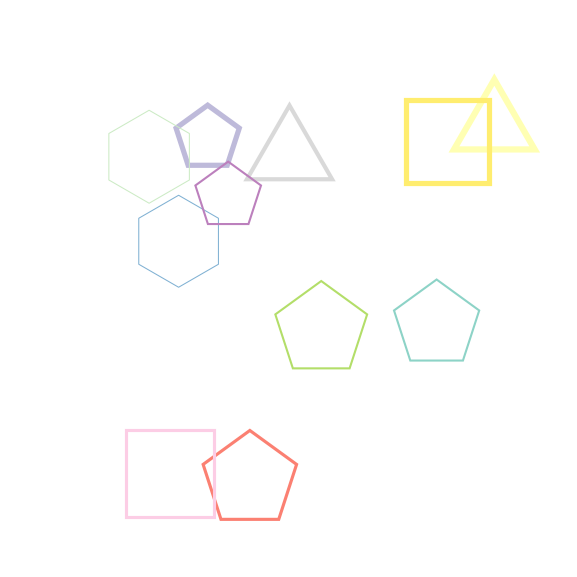[{"shape": "pentagon", "thickness": 1, "radius": 0.39, "center": [0.756, 0.438]}, {"shape": "triangle", "thickness": 3, "radius": 0.4, "center": [0.856, 0.781]}, {"shape": "pentagon", "thickness": 2.5, "radius": 0.29, "center": [0.36, 0.759]}, {"shape": "pentagon", "thickness": 1.5, "radius": 0.43, "center": [0.433, 0.169]}, {"shape": "hexagon", "thickness": 0.5, "radius": 0.4, "center": [0.309, 0.581]}, {"shape": "pentagon", "thickness": 1, "radius": 0.42, "center": [0.556, 0.429]}, {"shape": "square", "thickness": 1.5, "radius": 0.38, "center": [0.295, 0.179]}, {"shape": "triangle", "thickness": 2, "radius": 0.43, "center": [0.501, 0.731]}, {"shape": "pentagon", "thickness": 1, "radius": 0.3, "center": [0.395, 0.66]}, {"shape": "hexagon", "thickness": 0.5, "radius": 0.4, "center": [0.258, 0.728]}, {"shape": "square", "thickness": 2.5, "radius": 0.36, "center": [0.775, 0.754]}]